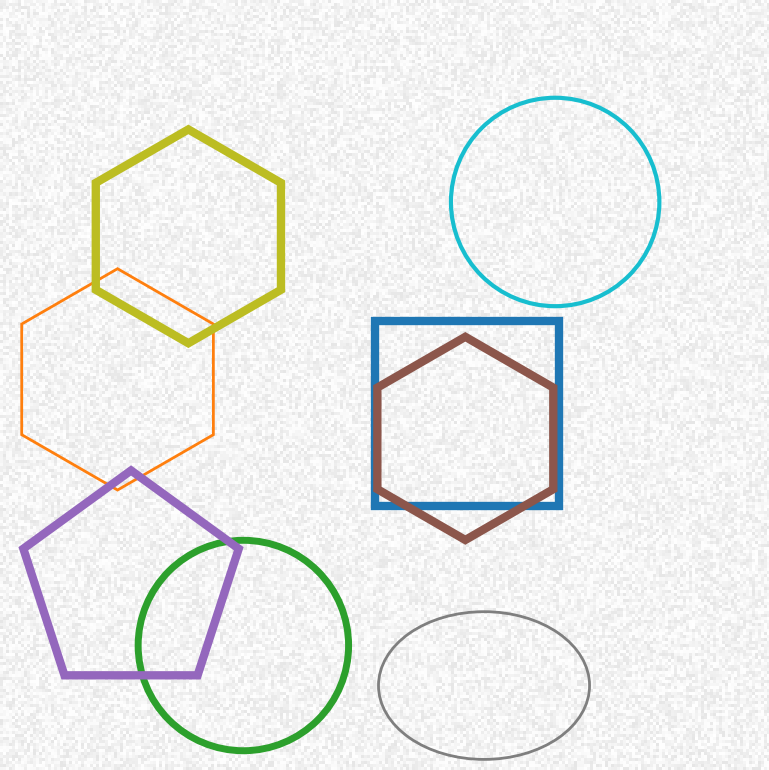[{"shape": "square", "thickness": 3, "radius": 0.6, "center": [0.607, 0.463]}, {"shape": "hexagon", "thickness": 1, "radius": 0.72, "center": [0.153, 0.507]}, {"shape": "circle", "thickness": 2.5, "radius": 0.68, "center": [0.316, 0.162]}, {"shape": "pentagon", "thickness": 3, "radius": 0.74, "center": [0.17, 0.242]}, {"shape": "hexagon", "thickness": 3, "radius": 0.66, "center": [0.604, 0.431]}, {"shape": "oval", "thickness": 1, "radius": 0.69, "center": [0.629, 0.11]}, {"shape": "hexagon", "thickness": 3, "radius": 0.69, "center": [0.245, 0.693]}, {"shape": "circle", "thickness": 1.5, "radius": 0.68, "center": [0.721, 0.738]}]